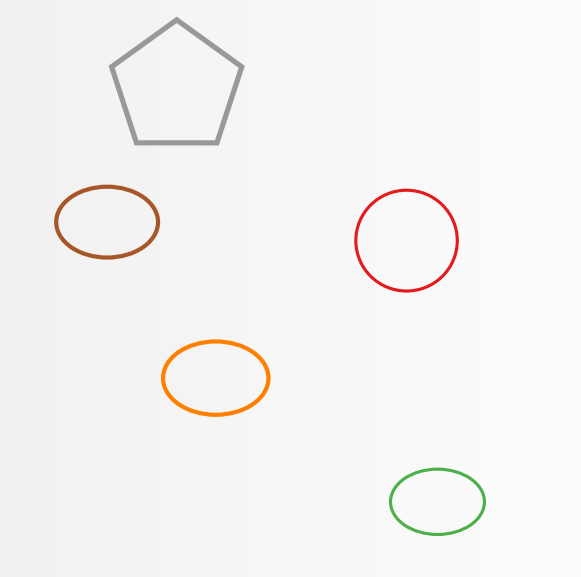[{"shape": "circle", "thickness": 1.5, "radius": 0.44, "center": [0.699, 0.582]}, {"shape": "oval", "thickness": 1.5, "radius": 0.4, "center": [0.753, 0.13]}, {"shape": "oval", "thickness": 2, "radius": 0.45, "center": [0.371, 0.344]}, {"shape": "oval", "thickness": 2, "radius": 0.44, "center": [0.184, 0.614]}, {"shape": "pentagon", "thickness": 2.5, "radius": 0.59, "center": [0.304, 0.847]}]